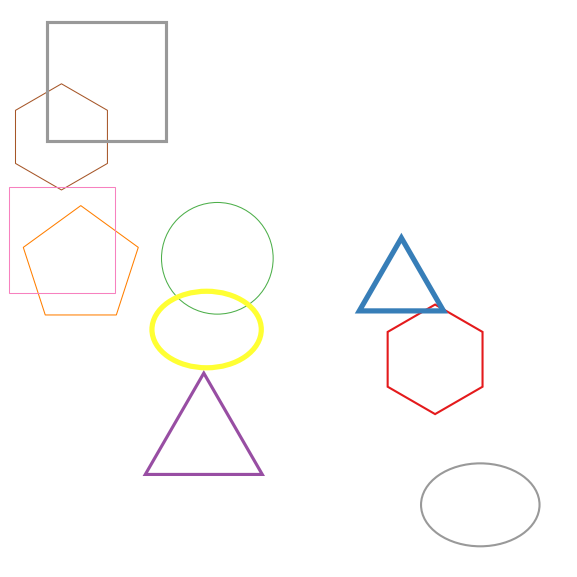[{"shape": "hexagon", "thickness": 1, "radius": 0.47, "center": [0.753, 0.377]}, {"shape": "triangle", "thickness": 2.5, "radius": 0.42, "center": [0.695, 0.503]}, {"shape": "circle", "thickness": 0.5, "radius": 0.48, "center": [0.376, 0.552]}, {"shape": "triangle", "thickness": 1.5, "radius": 0.58, "center": [0.353, 0.236]}, {"shape": "pentagon", "thickness": 0.5, "radius": 0.52, "center": [0.14, 0.538]}, {"shape": "oval", "thickness": 2.5, "radius": 0.47, "center": [0.358, 0.429]}, {"shape": "hexagon", "thickness": 0.5, "radius": 0.46, "center": [0.106, 0.762]}, {"shape": "square", "thickness": 0.5, "radius": 0.46, "center": [0.107, 0.583]}, {"shape": "oval", "thickness": 1, "radius": 0.51, "center": [0.832, 0.125]}, {"shape": "square", "thickness": 1.5, "radius": 0.52, "center": [0.184, 0.858]}]